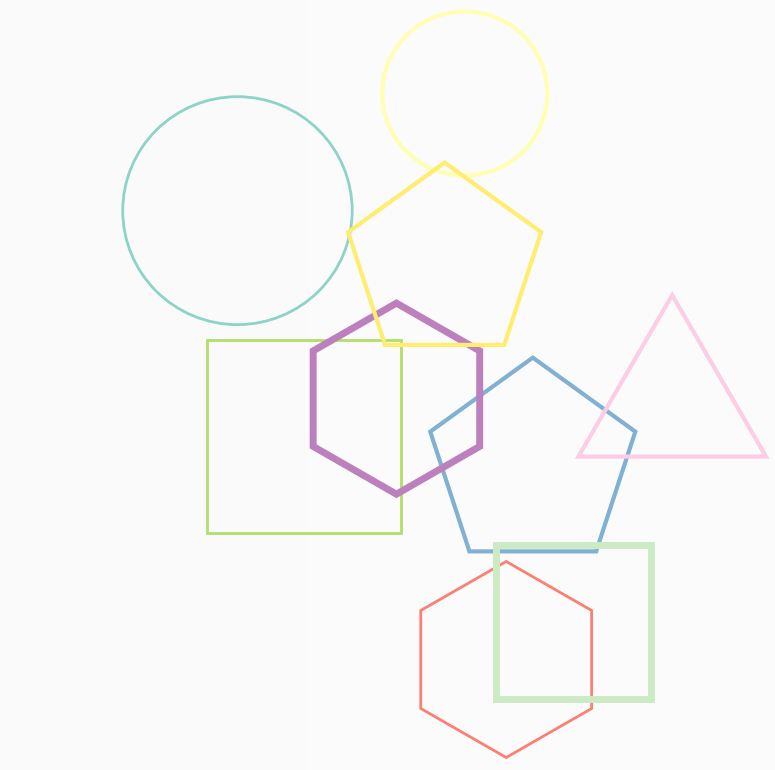[{"shape": "circle", "thickness": 1, "radius": 0.74, "center": [0.306, 0.726]}, {"shape": "circle", "thickness": 1.5, "radius": 0.53, "center": [0.6, 0.879]}, {"shape": "hexagon", "thickness": 1, "radius": 0.64, "center": [0.653, 0.144]}, {"shape": "pentagon", "thickness": 1.5, "radius": 0.7, "center": [0.687, 0.396]}, {"shape": "square", "thickness": 1, "radius": 0.62, "center": [0.393, 0.433]}, {"shape": "triangle", "thickness": 1.5, "radius": 0.7, "center": [0.867, 0.477]}, {"shape": "hexagon", "thickness": 2.5, "radius": 0.62, "center": [0.512, 0.482]}, {"shape": "square", "thickness": 2.5, "radius": 0.5, "center": [0.74, 0.192]}, {"shape": "pentagon", "thickness": 1.5, "radius": 0.65, "center": [0.574, 0.658]}]